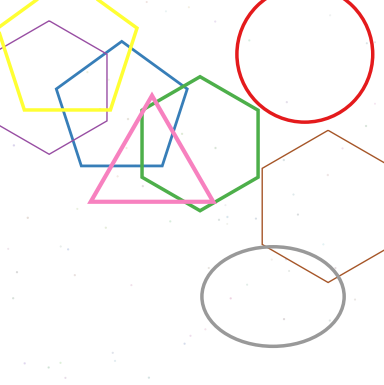[{"shape": "circle", "thickness": 2.5, "radius": 0.88, "center": [0.792, 0.859]}, {"shape": "pentagon", "thickness": 2, "radius": 0.89, "center": [0.316, 0.714]}, {"shape": "hexagon", "thickness": 2.5, "radius": 0.87, "center": [0.52, 0.627]}, {"shape": "hexagon", "thickness": 1, "radius": 0.87, "center": [0.128, 0.773]}, {"shape": "pentagon", "thickness": 2.5, "radius": 0.95, "center": [0.175, 0.868]}, {"shape": "hexagon", "thickness": 1, "radius": 0.99, "center": [0.852, 0.464]}, {"shape": "triangle", "thickness": 3, "radius": 0.92, "center": [0.395, 0.568]}, {"shape": "oval", "thickness": 2.5, "radius": 0.92, "center": [0.709, 0.23]}]